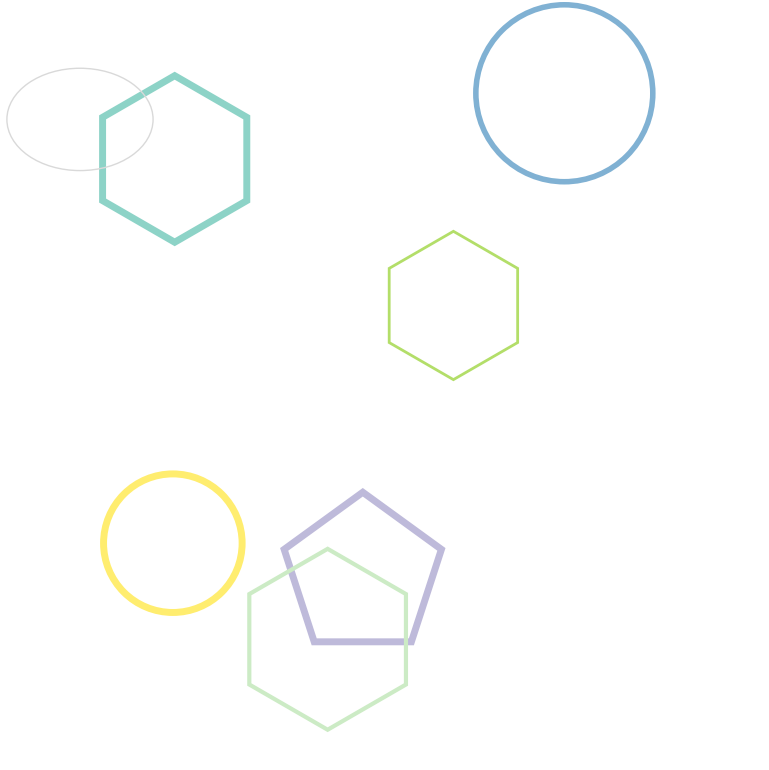[{"shape": "hexagon", "thickness": 2.5, "radius": 0.54, "center": [0.227, 0.794]}, {"shape": "pentagon", "thickness": 2.5, "radius": 0.54, "center": [0.471, 0.253]}, {"shape": "circle", "thickness": 2, "radius": 0.57, "center": [0.733, 0.879]}, {"shape": "hexagon", "thickness": 1, "radius": 0.48, "center": [0.589, 0.603]}, {"shape": "oval", "thickness": 0.5, "radius": 0.47, "center": [0.104, 0.845]}, {"shape": "hexagon", "thickness": 1.5, "radius": 0.59, "center": [0.426, 0.17]}, {"shape": "circle", "thickness": 2.5, "radius": 0.45, "center": [0.224, 0.295]}]